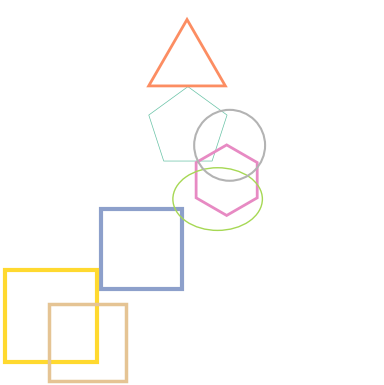[{"shape": "pentagon", "thickness": 0.5, "radius": 0.53, "center": [0.488, 0.668]}, {"shape": "triangle", "thickness": 2, "radius": 0.57, "center": [0.486, 0.834]}, {"shape": "square", "thickness": 3, "radius": 0.52, "center": [0.367, 0.353]}, {"shape": "hexagon", "thickness": 2, "radius": 0.46, "center": [0.589, 0.532]}, {"shape": "oval", "thickness": 1, "radius": 0.58, "center": [0.565, 0.483]}, {"shape": "square", "thickness": 3, "radius": 0.6, "center": [0.133, 0.18]}, {"shape": "square", "thickness": 2.5, "radius": 0.5, "center": [0.228, 0.11]}, {"shape": "circle", "thickness": 1.5, "radius": 0.46, "center": [0.596, 0.623]}]